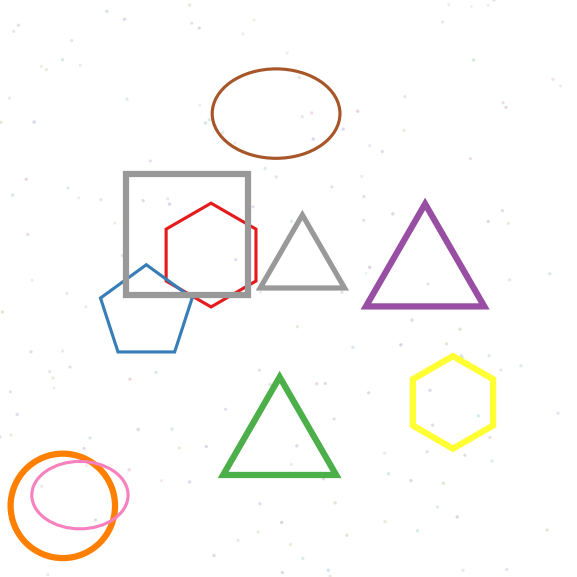[{"shape": "hexagon", "thickness": 1.5, "radius": 0.45, "center": [0.365, 0.557]}, {"shape": "pentagon", "thickness": 1.5, "radius": 0.42, "center": [0.253, 0.457]}, {"shape": "triangle", "thickness": 3, "radius": 0.57, "center": [0.484, 0.233]}, {"shape": "triangle", "thickness": 3, "radius": 0.59, "center": [0.736, 0.528]}, {"shape": "circle", "thickness": 3, "radius": 0.45, "center": [0.109, 0.123]}, {"shape": "hexagon", "thickness": 3, "radius": 0.4, "center": [0.784, 0.302]}, {"shape": "oval", "thickness": 1.5, "radius": 0.55, "center": [0.478, 0.802]}, {"shape": "oval", "thickness": 1.5, "radius": 0.42, "center": [0.138, 0.142]}, {"shape": "square", "thickness": 3, "radius": 0.53, "center": [0.324, 0.593]}, {"shape": "triangle", "thickness": 2.5, "radius": 0.42, "center": [0.524, 0.543]}]